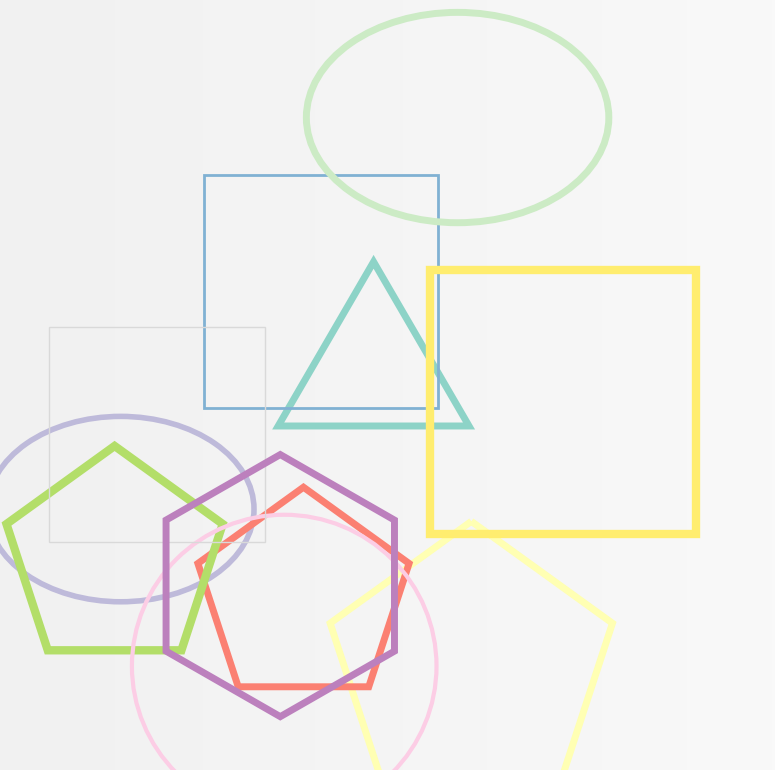[{"shape": "triangle", "thickness": 2.5, "radius": 0.71, "center": [0.482, 0.518]}, {"shape": "pentagon", "thickness": 2.5, "radius": 0.96, "center": [0.608, 0.131]}, {"shape": "oval", "thickness": 2, "radius": 0.86, "center": [0.156, 0.339]}, {"shape": "pentagon", "thickness": 2.5, "radius": 0.72, "center": [0.392, 0.224]}, {"shape": "square", "thickness": 1, "radius": 0.76, "center": [0.414, 0.621]}, {"shape": "pentagon", "thickness": 3, "radius": 0.73, "center": [0.148, 0.274]}, {"shape": "circle", "thickness": 1.5, "radius": 0.98, "center": [0.367, 0.135]}, {"shape": "square", "thickness": 0.5, "radius": 0.7, "center": [0.202, 0.436]}, {"shape": "hexagon", "thickness": 2.5, "radius": 0.85, "center": [0.362, 0.239]}, {"shape": "oval", "thickness": 2.5, "radius": 0.98, "center": [0.59, 0.847]}, {"shape": "square", "thickness": 3, "radius": 0.86, "center": [0.726, 0.478]}]